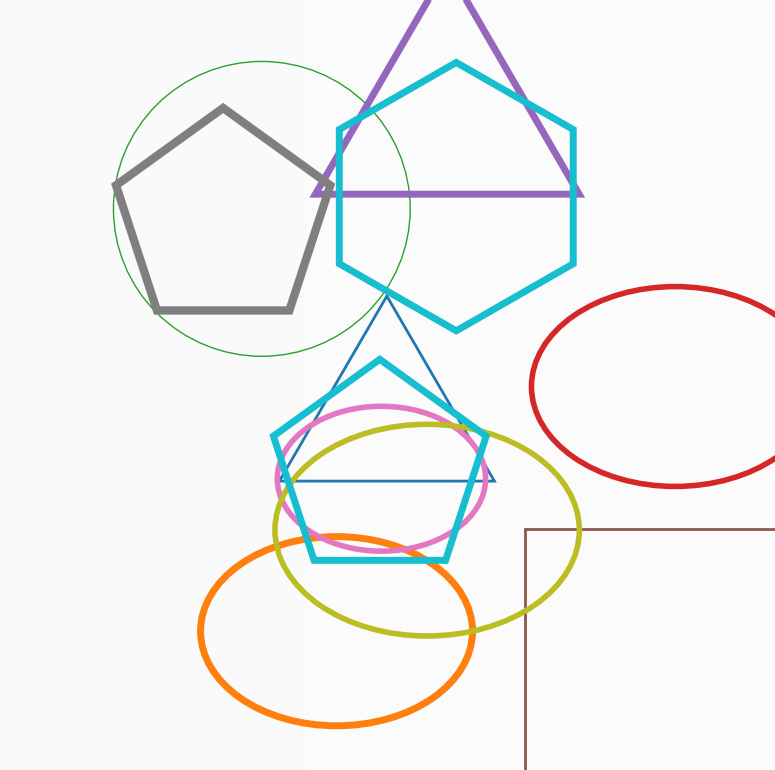[{"shape": "triangle", "thickness": 1, "radius": 0.8, "center": [0.499, 0.455]}, {"shape": "oval", "thickness": 2.5, "radius": 0.88, "center": [0.434, 0.18]}, {"shape": "circle", "thickness": 0.5, "radius": 0.96, "center": [0.338, 0.729]}, {"shape": "oval", "thickness": 2, "radius": 0.93, "center": [0.871, 0.498]}, {"shape": "triangle", "thickness": 2.5, "radius": 0.98, "center": [0.577, 0.846]}, {"shape": "square", "thickness": 1, "radius": 0.88, "center": [0.853, 0.137]}, {"shape": "oval", "thickness": 2, "radius": 0.67, "center": [0.492, 0.378]}, {"shape": "pentagon", "thickness": 3, "radius": 0.73, "center": [0.288, 0.714]}, {"shape": "oval", "thickness": 2, "radius": 0.98, "center": [0.551, 0.312]}, {"shape": "hexagon", "thickness": 2.5, "radius": 0.87, "center": [0.589, 0.745]}, {"shape": "pentagon", "thickness": 2.5, "radius": 0.72, "center": [0.49, 0.389]}]